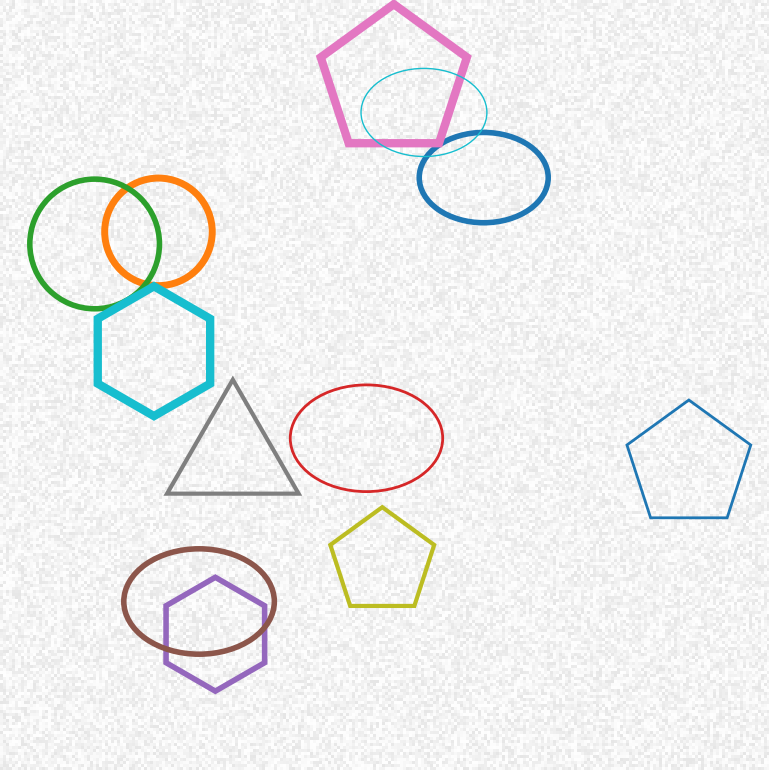[{"shape": "pentagon", "thickness": 1, "radius": 0.42, "center": [0.895, 0.396]}, {"shape": "oval", "thickness": 2, "radius": 0.42, "center": [0.628, 0.769]}, {"shape": "circle", "thickness": 2.5, "radius": 0.35, "center": [0.206, 0.699]}, {"shape": "circle", "thickness": 2, "radius": 0.42, "center": [0.123, 0.683]}, {"shape": "oval", "thickness": 1, "radius": 0.49, "center": [0.476, 0.431]}, {"shape": "hexagon", "thickness": 2, "radius": 0.37, "center": [0.28, 0.176]}, {"shape": "oval", "thickness": 2, "radius": 0.49, "center": [0.259, 0.219]}, {"shape": "pentagon", "thickness": 3, "radius": 0.5, "center": [0.511, 0.895]}, {"shape": "triangle", "thickness": 1.5, "radius": 0.49, "center": [0.302, 0.408]}, {"shape": "pentagon", "thickness": 1.5, "radius": 0.35, "center": [0.496, 0.27]}, {"shape": "hexagon", "thickness": 3, "radius": 0.42, "center": [0.2, 0.544]}, {"shape": "oval", "thickness": 0.5, "radius": 0.41, "center": [0.551, 0.854]}]